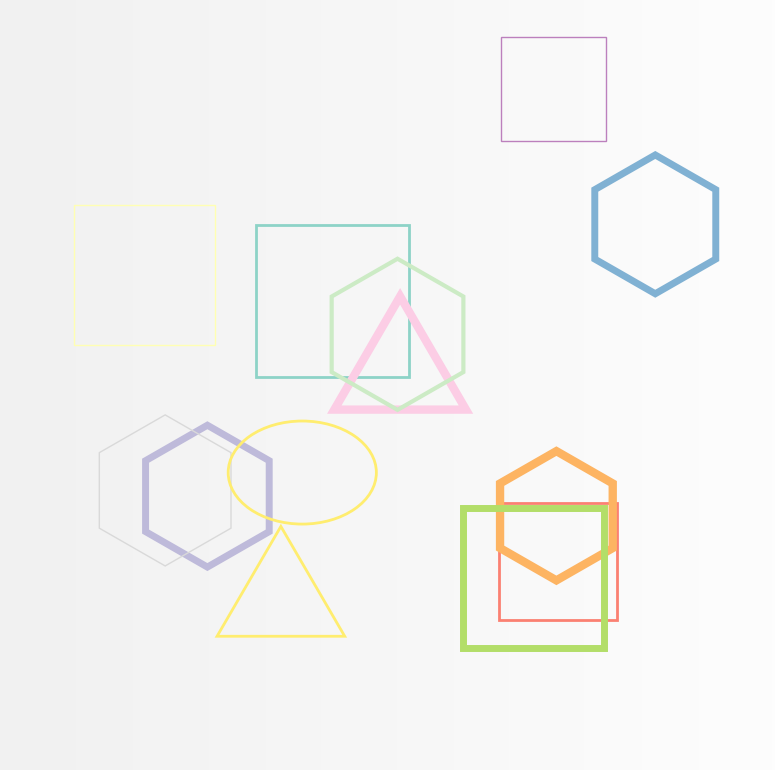[{"shape": "square", "thickness": 1, "radius": 0.49, "center": [0.43, 0.61]}, {"shape": "square", "thickness": 0.5, "radius": 0.46, "center": [0.187, 0.642]}, {"shape": "hexagon", "thickness": 2.5, "radius": 0.46, "center": [0.268, 0.356]}, {"shape": "square", "thickness": 1, "radius": 0.38, "center": [0.72, 0.271]}, {"shape": "hexagon", "thickness": 2.5, "radius": 0.45, "center": [0.846, 0.709]}, {"shape": "hexagon", "thickness": 3, "radius": 0.42, "center": [0.718, 0.33]}, {"shape": "square", "thickness": 2.5, "radius": 0.46, "center": [0.688, 0.25]}, {"shape": "triangle", "thickness": 3, "radius": 0.49, "center": [0.516, 0.517]}, {"shape": "hexagon", "thickness": 0.5, "radius": 0.49, "center": [0.213, 0.363]}, {"shape": "square", "thickness": 0.5, "radius": 0.34, "center": [0.714, 0.884]}, {"shape": "hexagon", "thickness": 1.5, "radius": 0.49, "center": [0.513, 0.566]}, {"shape": "oval", "thickness": 1, "radius": 0.48, "center": [0.39, 0.386]}, {"shape": "triangle", "thickness": 1, "radius": 0.48, "center": [0.362, 0.221]}]